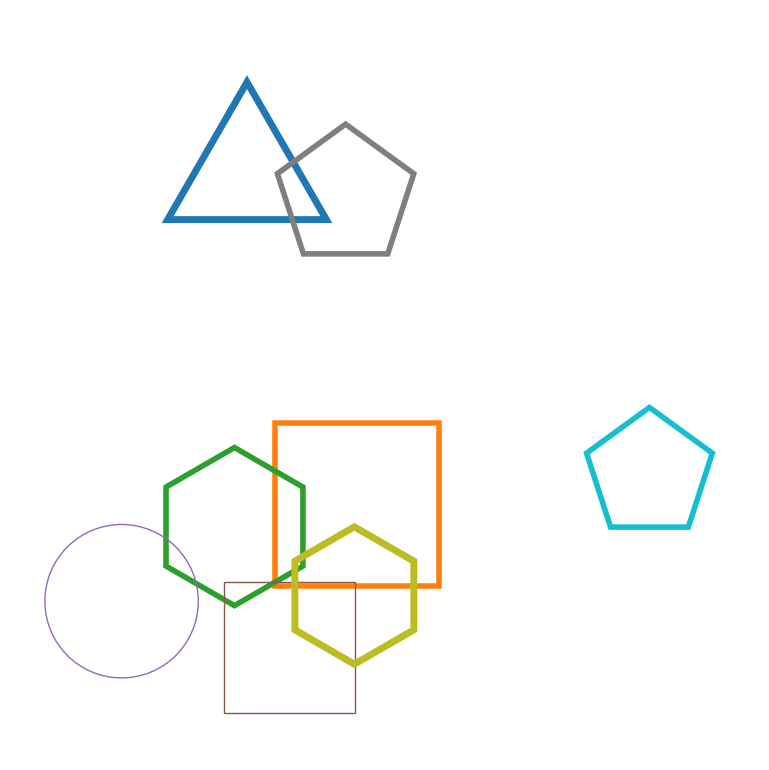[{"shape": "triangle", "thickness": 2.5, "radius": 0.6, "center": [0.321, 0.774]}, {"shape": "square", "thickness": 2, "radius": 0.53, "center": [0.464, 0.345]}, {"shape": "hexagon", "thickness": 2, "radius": 0.51, "center": [0.305, 0.316]}, {"shape": "circle", "thickness": 0.5, "radius": 0.5, "center": [0.158, 0.219]}, {"shape": "square", "thickness": 0.5, "radius": 0.43, "center": [0.375, 0.158]}, {"shape": "pentagon", "thickness": 2, "radius": 0.47, "center": [0.449, 0.746]}, {"shape": "hexagon", "thickness": 2.5, "radius": 0.45, "center": [0.46, 0.227]}, {"shape": "pentagon", "thickness": 2, "radius": 0.43, "center": [0.843, 0.385]}]